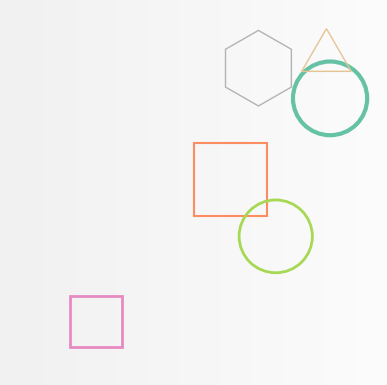[{"shape": "circle", "thickness": 3, "radius": 0.48, "center": [0.852, 0.745]}, {"shape": "square", "thickness": 1.5, "radius": 0.47, "center": [0.594, 0.534]}, {"shape": "square", "thickness": 2, "radius": 0.33, "center": [0.248, 0.165]}, {"shape": "circle", "thickness": 2, "radius": 0.47, "center": [0.712, 0.386]}, {"shape": "triangle", "thickness": 1, "radius": 0.37, "center": [0.842, 0.852]}, {"shape": "hexagon", "thickness": 1, "radius": 0.49, "center": [0.667, 0.823]}]